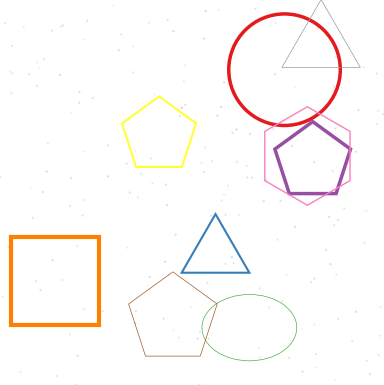[{"shape": "circle", "thickness": 2.5, "radius": 0.72, "center": [0.739, 0.819]}, {"shape": "triangle", "thickness": 1.5, "radius": 0.51, "center": [0.56, 0.342]}, {"shape": "oval", "thickness": 0.5, "radius": 0.62, "center": [0.648, 0.149]}, {"shape": "pentagon", "thickness": 2.5, "radius": 0.52, "center": [0.812, 0.581]}, {"shape": "square", "thickness": 3, "radius": 0.57, "center": [0.142, 0.27]}, {"shape": "pentagon", "thickness": 1.5, "radius": 0.51, "center": [0.413, 0.648]}, {"shape": "pentagon", "thickness": 0.5, "radius": 0.6, "center": [0.449, 0.173]}, {"shape": "hexagon", "thickness": 1, "radius": 0.64, "center": [0.798, 0.595]}, {"shape": "triangle", "thickness": 0.5, "radius": 0.59, "center": [0.834, 0.884]}]